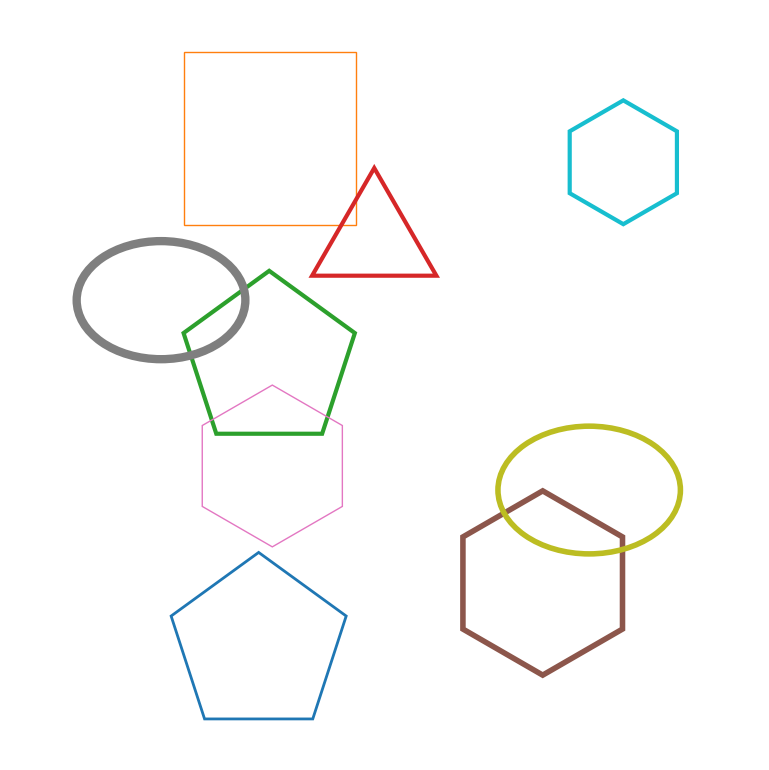[{"shape": "pentagon", "thickness": 1, "radius": 0.6, "center": [0.336, 0.163]}, {"shape": "square", "thickness": 0.5, "radius": 0.56, "center": [0.35, 0.82]}, {"shape": "pentagon", "thickness": 1.5, "radius": 0.58, "center": [0.35, 0.531]}, {"shape": "triangle", "thickness": 1.5, "radius": 0.47, "center": [0.486, 0.689]}, {"shape": "hexagon", "thickness": 2, "radius": 0.6, "center": [0.705, 0.243]}, {"shape": "hexagon", "thickness": 0.5, "radius": 0.53, "center": [0.354, 0.395]}, {"shape": "oval", "thickness": 3, "radius": 0.55, "center": [0.209, 0.61]}, {"shape": "oval", "thickness": 2, "radius": 0.59, "center": [0.765, 0.364]}, {"shape": "hexagon", "thickness": 1.5, "radius": 0.4, "center": [0.809, 0.789]}]